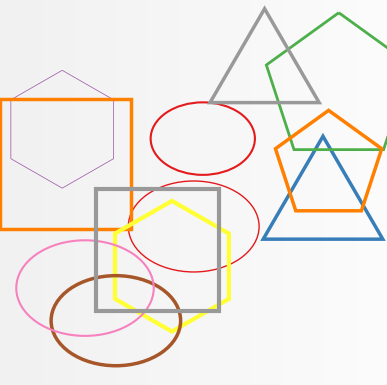[{"shape": "oval", "thickness": 1, "radius": 0.84, "center": [0.5, 0.412]}, {"shape": "oval", "thickness": 1.5, "radius": 0.67, "center": [0.523, 0.64]}, {"shape": "triangle", "thickness": 2.5, "radius": 0.89, "center": [0.834, 0.468]}, {"shape": "pentagon", "thickness": 2, "radius": 0.98, "center": [0.874, 0.77]}, {"shape": "hexagon", "thickness": 0.5, "radius": 0.77, "center": [0.161, 0.664]}, {"shape": "pentagon", "thickness": 2.5, "radius": 0.72, "center": [0.848, 0.569]}, {"shape": "square", "thickness": 2.5, "radius": 0.85, "center": [0.17, 0.573]}, {"shape": "hexagon", "thickness": 3, "radius": 0.85, "center": [0.444, 0.309]}, {"shape": "oval", "thickness": 2.5, "radius": 0.84, "center": [0.299, 0.167]}, {"shape": "oval", "thickness": 1.5, "radius": 0.89, "center": [0.219, 0.252]}, {"shape": "triangle", "thickness": 2.5, "radius": 0.81, "center": [0.683, 0.815]}, {"shape": "square", "thickness": 3, "radius": 0.79, "center": [0.406, 0.35]}]